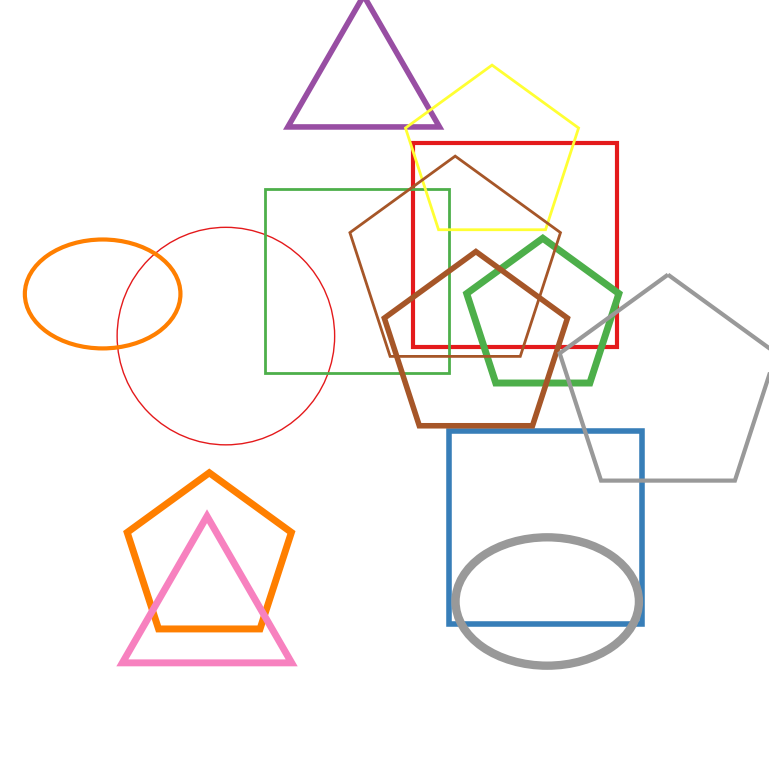[{"shape": "square", "thickness": 1.5, "radius": 0.66, "center": [0.669, 0.682]}, {"shape": "circle", "thickness": 0.5, "radius": 0.71, "center": [0.293, 0.564]}, {"shape": "square", "thickness": 2, "radius": 0.63, "center": [0.709, 0.315]}, {"shape": "pentagon", "thickness": 2.5, "radius": 0.52, "center": [0.705, 0.587]}, {"shape": "square", "thickness": 1, "radius": 0.6, "center": [0.463, 0.635]}, {"shape": "triangle", "thickness": 2, "radius": 0.57, "center": [0.472, 0.892]}, {"shape": "oval", "thickness": 1.5, "radius": 0.51, "center": [0.133, 0.618]}, {"shape": "pentagon", "thickness": 2.5, "radius": 0.56, "center": [0.272, 0.274]}, {"shape": "pentagon", "thickness": 1, "radius": 0.59, "center": [0.639, 0.797]}, {"shape": "pentagon", "thickness": 2, "radius": 0.63, "center": [0.618, 0.548]}, {"shape": "pentagon", "thickness": 1, "radius": 0.72, "center": [0.591, 0.653]}, {"shape": "triangle", "thickness": 2.5, "radius": 0.63, "center": [0.269, 0.203]}, {"shape": "pentagon", "thickness": 1.5, "radius": 0.74, "center": [0.868, 0.495]}, {"shape": "oval", "thickness": 3, "radius": 0.6, "center": [0.711, 0.219]}]